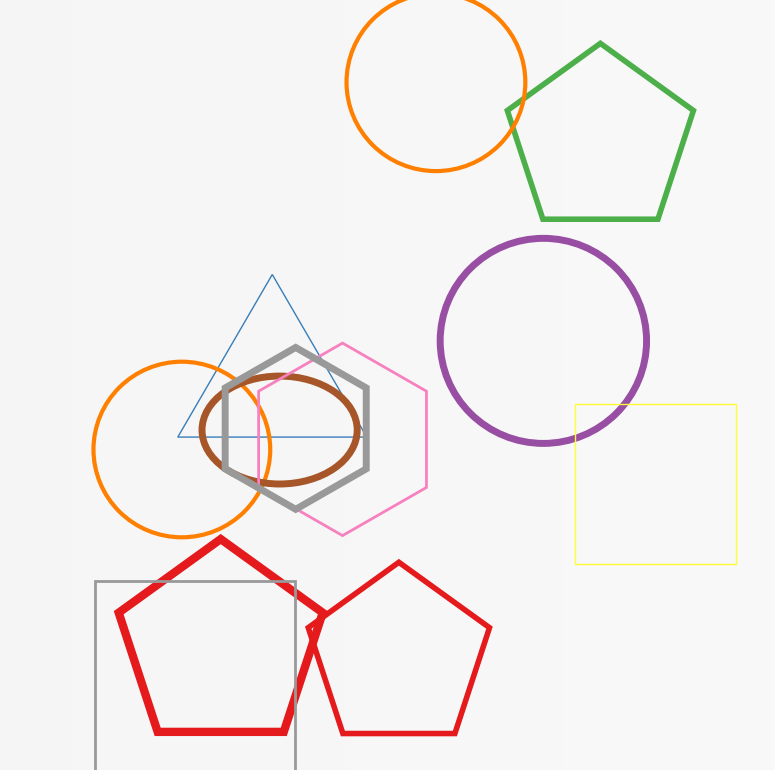[{"shape": "pentagon", "thickness": 2, "radius": 0.61, "center": [0.515, 0.147]}, {"shape": "pentagon", "thickness": 3, "radius": 0.69, "center": [0.285, 0.161]}, {"shape": "triangle", "thickness": 0.5, "radius": 0.7, "center": [0.351, 0.503]}, {"shape": "pentagon", "thickness": 2, "radius": 0.63, "center": [0.775, 0.817]}, {"shape": "circle", "thickness": 2.5, "radius": 0.67, "center": [0.701, 0.557]}, {"shape": "circle", "thickness": 1.5, "radius": 0.58, "center": [0.562, 0.893]}, {"shape": "circle", "thickness": 1.5, "radius": 0.57, "center": [0.235, 0.416]}, {"shape": "square", "thickness": 0.5, "radius": 0.52, "center": [0.846, 0.371]}, {"shape": "oval", "thickness": 2.5, "radius": 0.5, "center": [0.361, 0.442]}, {"shape": "hexagon", "thickness": 1, "radius": 0.63, "center": [0.442, 0.429]}, {"shape": "hexagon", "thickness": 2.5, "radius": 0.53, "center": [0.382, 0.444]}, {"shape": "square", "thickness": 1, "radius": 0.64, "center": [0.252, 0.117]}]